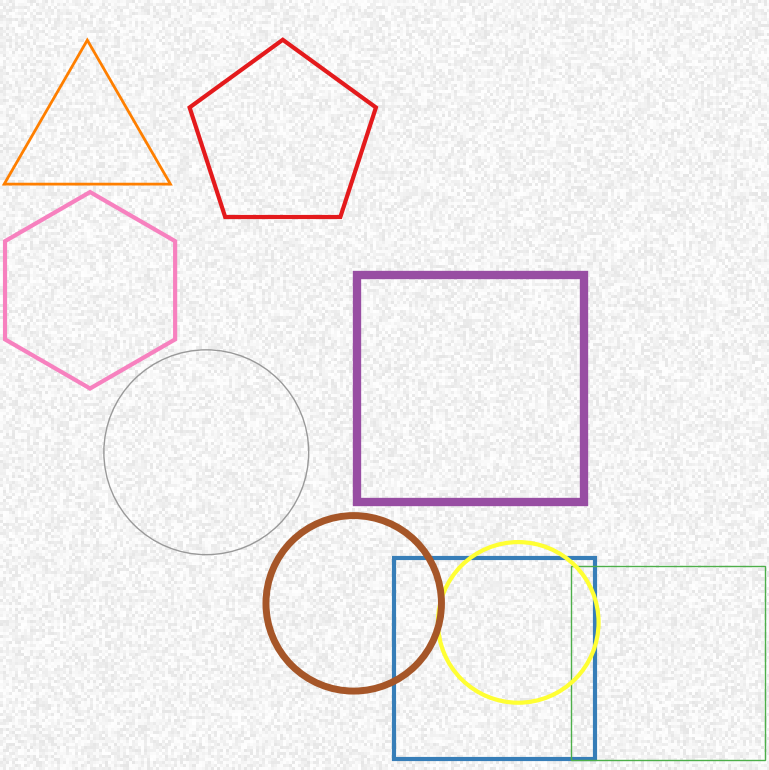[{"shape": "pentagon", "thickness": 1.5, "radius": 0.64, "center": [0.367, 0.821]}, {"shape": "square", "thickness": 1.5, "radius": 0.65, "center": [0.642, 0.145]}, {"shape": "square", "thickness": 0.5, "radius": 0.63, "center": [0.867, 0.139]}, {"shape": "square", "thickness": 3, "radius": 0.74, "center": [0.611, 0.495]}, {"shape": "triangle", "thickness": 1, "radius": 0.62, "center": [0.113, 0.823]}, {"shape": "circle", "thickness": 1.5, "radius": 0.52, "center": [0.673, 0.192]}, {"shape": "circle", "thickness": 2.5, "radius": 0.57, "center": [0.459, 0.216]}, {"shape": "hexagon", "thickness": 1.5, "radius": 0.64, "center": [0.117, 0.623]}, {"shape": "circle", "thickness": 0.5, "radius": 0.67, "center": [0.268, 0.413]}]